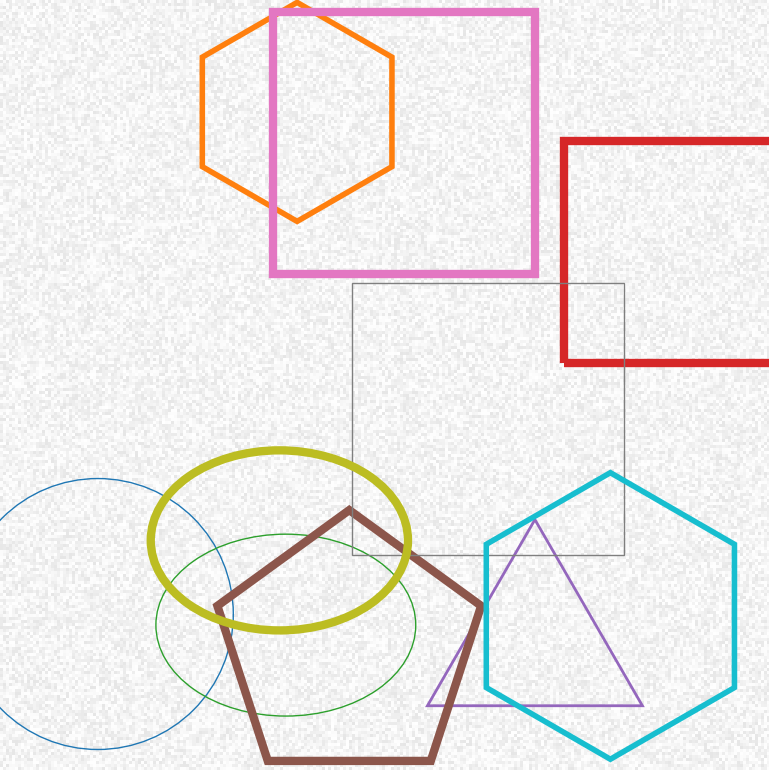[{"shape": "circle", "thickness": 0.5, "radius": 0.88, "center": [0.127, 0.203]}, {"shape": "hexagon", "thickness": 2, "radius": 0.71, "center": [0.386, 0.855]}, {"shape": "oval", "thickness": 0.5, "radius": 0.84, "center": [0.371, 0.188]}, {"shape": "square", "thickness": 3, "radius": 0.72, "center": [0.877, 0.673]}, {"shape": "triangle", "thickness": 1, "radius": 0.81, "center": [0.695, 0.164]}, {"shape": "pentagon", "thickness": 3, "radius": 0.9, "center": [0.454, 0.157]}, {"shape": "square", "thickness": 3, "radius": 0.85, "center": [0.524, 0.814]}, {"shape": "square", "thickness": 0.5, "radius": 0.88, "center": [0.634, 0.456]}, {"shape": "oval", "thickness": 3, "radius": 0.84, "center": [0.363, 0.298]}, {"shape": "hexagon", "thickness": 2, "radius": 0.93, "center": [0.793, 0.2]}]